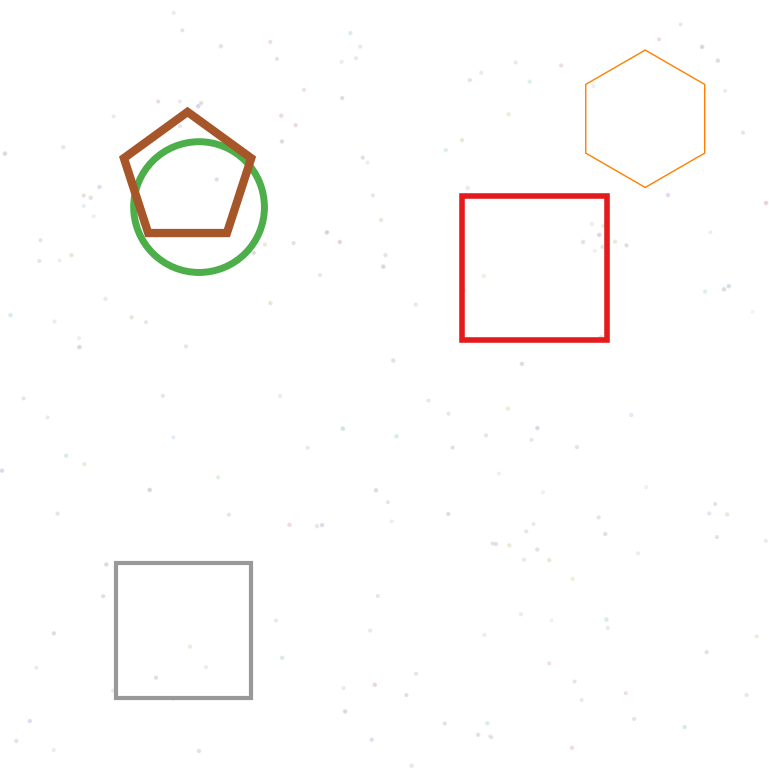[{"shape": "square", "thickness": 2, "radius": 0.47, "center": [0.694, 0.652]}, {"shape": "circle", "thickness": 2.5, "radius": 0.42, "center": [0.259, 0.731]}, {"shape": "hexagon", "thickness": 0.5, "radius": 0.45, "center": [0.838, 0.846]}, {"shape": "pentagon", "thickness": 3, "radius": 0.43, "center": [0.244, 0.768]}, {"shape": "square", "thickness": 1.5, "radius": 0.44, "center": [0.239, 0.181]}]